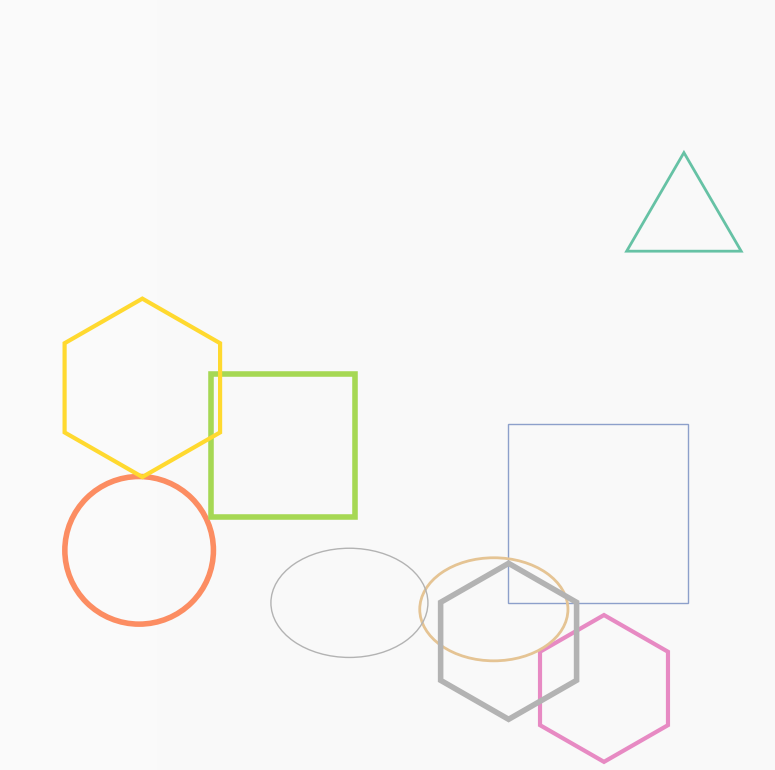[{"shape": "triangle", "thickness": 1, "radius": 0.43, "center": [0.882, 0.716]}, {"shape": "circle", "thickness": 2, "radius": 0.48, "center": [0.18, 0.285]}, {"shape": "square", "thickness": 0.5, "radius": 0.58, "center": [0.771, 0.333]}, {"shape": "hexagon", "thickness": 1.5, "radius": 0.48, "center": [0.779, 0.106]}, {"shape": "square", "thickness": 2, "radius": 0.46, "center": [0.365, 0.421]}, {"shape": "hexagon", "thickness": 1.5, "radius": 0.58, "center": [0.184, 0.496]}, {"shape": "oval", "thickness": 1, "radius": 0.48, "center": [0.637, 0.209]}, {"shape": "hexagon", "thickness": 2, "radius": 0.51, "center": [0.656, 0.167]}, {"shape": "oval", "thickness": 0.5, "radius": 0.51, "center": [0.451, 0.217]}]